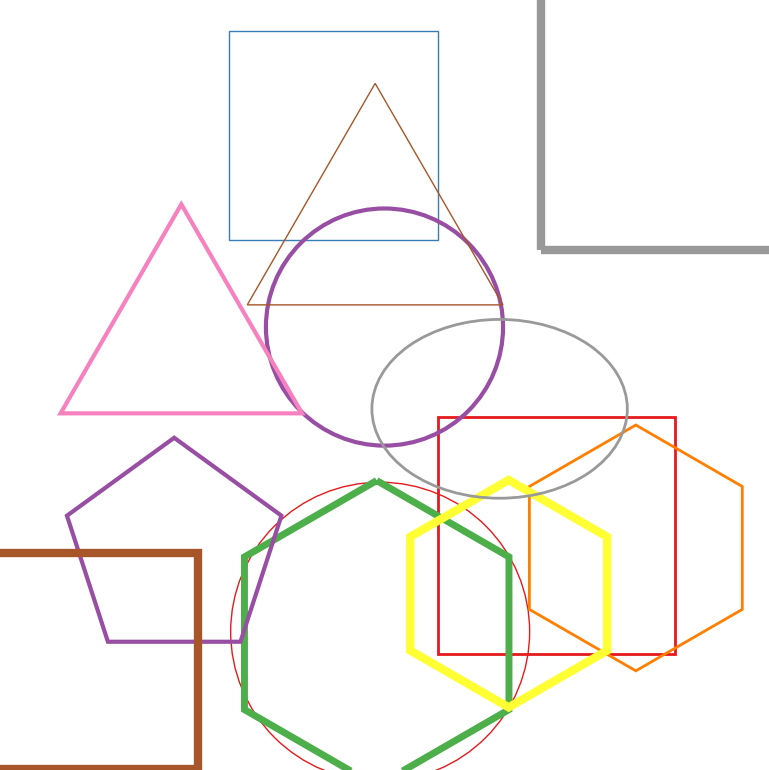[{"shape": "circle", "thickness": 0.5, "radius": 0.97, "center": [0.494, 0.18]}, {"shape": "square", "thickness": 1, "radius": 0.77, "center": [0.723, 0.304]}, {"shape": "square", "thickness": 0.5, "radius": 0.68, "center": [0.433, 0.824]}, {"shape": "hexagon", "thickness": 2.5, "radius": 0.99, "center": [0.489, 0.178]}, {"shape": "pentagon", "thickness": 1.5, "radius": 0.73, "center": [0.226, 0.285]}, {"shape": "circle", "thickness": 1.5, "radius": 0.77, "center": [0.499, 0.575]}, {"shape": "hexagon", "thickness": 1, "radius": 0.8, "center": [0.826, 0.288]}, {"shape": "hexagon", "thickness": 3, "radius": 0.74, "center": [0.661, 0.229]}, {"shape": "square", "thickness": 3, "radius": 0.7, "center": [0.117, 0.141]}, {"shape": "triangle", "thickness": 0.5, "radius": 0.96, "center": [0.487, 0.7]}, {"shape": "triangle", "thickness": 1.5, "radius": 0.91, "center": [0.235, 0.554]}, {"shape": "oval", "thickness": 1, "radius": 0.83, "center": [0.649, 0.469]}, {"shape": "square", "thickness": 3, "radius": 0.89, "center": [0.88, 0.853]}]